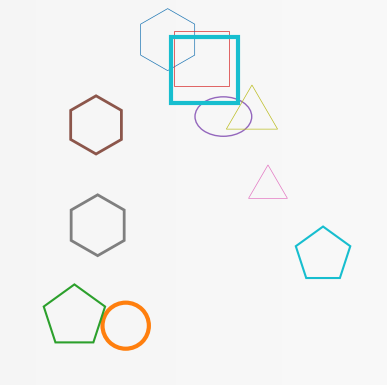[{"shape": "hexagon", "thickness": 0.5, "radius": 0.4, "center": [0.433, 0.897]}, {"shape": "circle", "thickness": 3, "radius": 0.3, "center": [0.324, 0.154]}, {"shape": "pentagon", "thickness": 1.5, "radius": 0.42, "center": [0.192, 0.178]}, {"shape": "square", "thickness": 0.5, "radius": 0.36, "center": [0.52, 0.848]}, {"shape": "oval", "thickness": 1, "radius": 0.37, "center": [0.576, 0.697]}, {"shape": "hexagon", "thickness": 2, "radius": 0.38, "center": [0.248, 0.676]}, {"shape": "triangle", "thickness": 0.5, "radius": 0.29, "center": [0.692, 0.514]}, {"shape": "hexagon", "thickness": 2, "radius": 0.39, "center": [0.252, 0.415]}, {"shape": "triangle", "thickness": 0.5, "radius": 0.38, "center": [0.65, 0.703]}, {"shape": "pentagon", "thickness": 1.5, "radius": 0.37, "center": [0.834, 0.338]}, {"shape": "square", "thickness": 3, "radius": 0.43, "center": [0.528, 0.818]}]